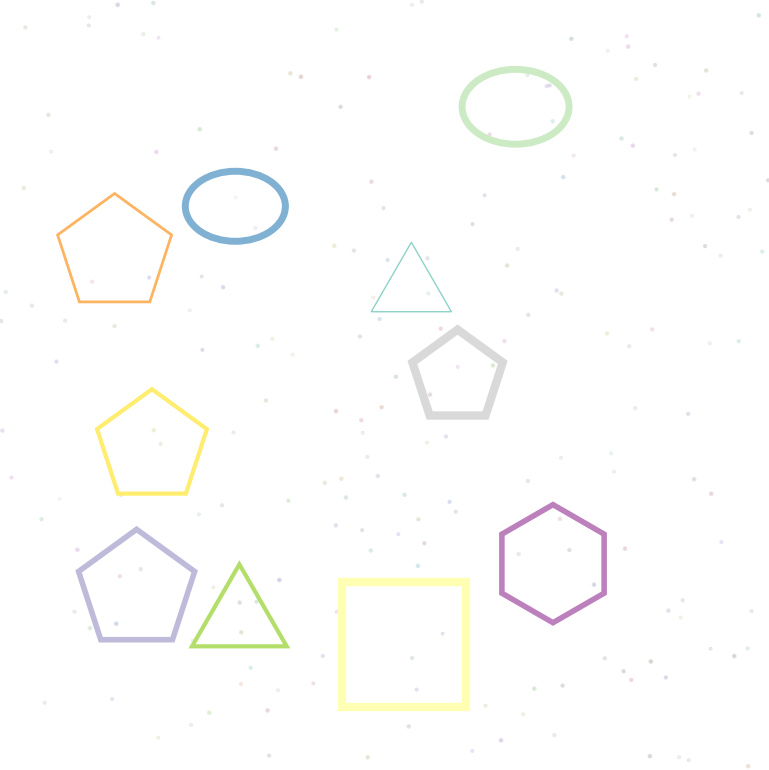[{"shape": "triangle", "thickness": 0.5, "radius": 0.3, "center": [0.534, 0.625]}, {"shape": "square", "thickness": 3, "radius": 0.4, "center": [0.525, 0.163]}, {"shape": "pentagon", "thickness": 2, "radius": 0.4, "center": [0.177, 0.233]}, {"shape": "oval", "thickness": 2.5, "radius": 0.32, "center": [0.306, 0.732]}, {"shape": "pentagon", "thickness": 1, "radius": 0.39, "center": [0.149, 0.671]}, {"shape": "triangle", "thickness": 1.5, "radius": 0.35, "center": [0.311, 0.196]}, {"shape": "pentagon", "thickness": 3, "radius": 0.31, "center": [0.594, 0.51]}, {"shape": "hexagon", "thickness": 2, "radius": 0.38, "center": [0.718, 0.268]}, {"shape": "oval", "thickness": 2.5, "radius": 0.35, "center": [0.67, 0.861]}, {"shape": "pentagon", "thickness": 1.5, "radius": 0.37, "center": [0.197, 0.42]}]